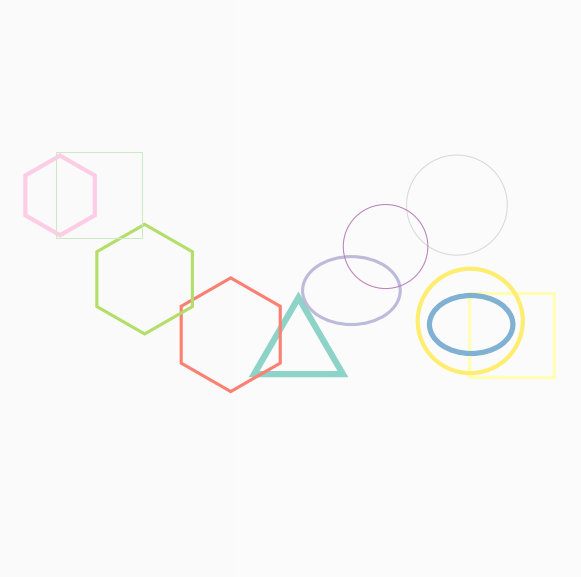[{"shape": "triangle", "thickness": 3, "radius": 0.44, "center": [0.514, 0.395]}, {"shape": "square", "thickness": 1.5, "radius": 0.36, "center": [0.88, 0.419]}, {"shape": "oval", "thickness": 1.5, "radius": 0.42, "center": [0.605, 0.496]}, {"shape": "hexagon", "thickness": 1.5, "radius": 0.49, "center": [0.397, 0.42]}, {"shape": "oval", "thickness": 2.5, "radius": 0.36, "center": [0.811, 0.437]}, {"shape": "hexagon", "thickness": 1.5, "radius": 0.47, "center": [0.249, 0.516]}, {"shape": "hexagon", "thickness": 2, "radius": 0.34, "center": [0.103, 0.661]}, {"shape": "circle", "thickness": 0.5, "radius": 0.43, "center": [0.786, 0.644]}, {"shape": "circle", "thickness": 0.5, "radius": 0.36, "center": [0.663, 0.572]}, {"shape": "square", "thickness": 0.5, "radius": 0.37, "center": [0.17, 0.662]}, {"shape": "circle", "thickness": 2, "radius": 0.45, "center": [0.809, 0.443]}]